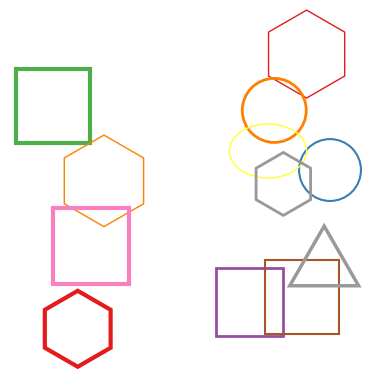[{"shape": "hexagon", "thickness": 3, "radius": 0.49, "center": [0.202, 0.146]}, {"shape": "hexagon", "thickness": 1, "radius": 0.57, "center": [0.796, 0.86]}, {"shape": "circle", "thickness": 1.5, "radius": 0.4, "center": [0.857, 0.558]}, {"shape": "square", "thickness": 3, "radius": 0.48, "center": [0.138, 0.724]}, {"shape": "square", "thickness": 2, "radius": 0.44, "center": [0.648, 0.216]}, {"shape": "hexagon", "thickness": 1, "radius": 0.59, "center": [0.27, 0.53]}, {"shape": "circle", "thickness": 2, "radius": 0.42, "center": [0.712, 0.713]}, {"shape": "oval", "thickness": 1, "radius": 0.5, "center": [0.696, 0.608]}, {"shape": "square", "thickness": 1.5, "radius": 0.48, "center": [0.784, 0.23]}, {"shape": "square", "thickness": 3, "radius": 0.49, "center": [0.237, 0.361]}, {"shape": "triangle", "thickness": 2.5, "radius": 0.52, "center": [0.842, 0.309]}, {"shape": "hexagon", "thickness": 2, "radius": 0.41, "center": [0.736, 0.522]}]